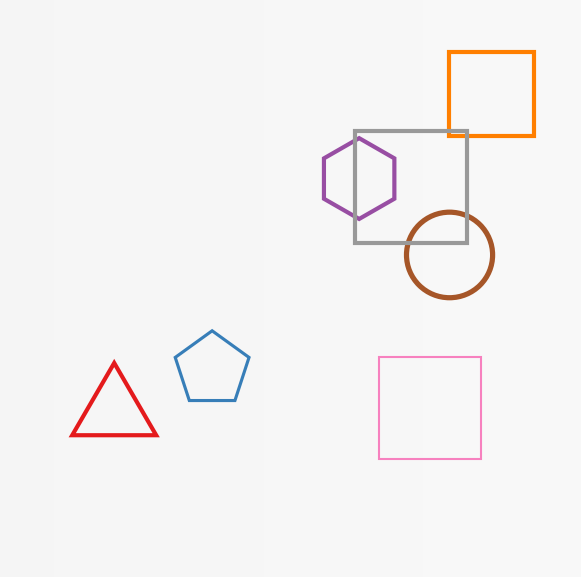[{"shape": "triangle", "thickness": 2, "radius": 0.42, "center": [0.196, 0.287]}, {"shape": "pentagon", "thickness": 1.5, "radius": 0.33, "center": [0.365, 0.36]}, {"shape": "hexagon", "thickness": 2, "radius": 0.35, "center": [0.618, 0.69]}, {"shape": "square", "thickness": 2, "radius": 0.36, "center": [0.845, 0.836]}, {"shape": "circle", "thickness": 2.5, "radius": 0.37, "center": [0.773, 0.558]}, {"shape": "square", "thickness": 1, "radius": 0.44, "center": [0.74, 0.293]}, {"shape": "square", "thickness": 2, "radius": 0.48, "center": [0.707, 0.675]}]